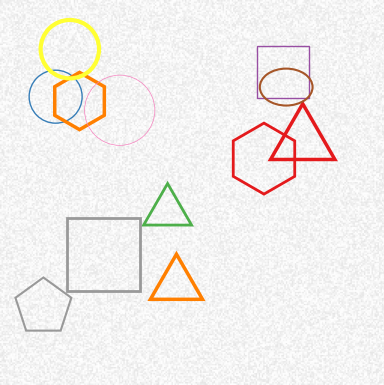[{"shape": "triangle", "thickness": 2.5, "radius": 0.48, "center": [0.786, 0.634]}, {"shape": "hexagon", "thickness": 2, "radius": 0.46, "center": [0.686, 0.588]}, {"shape": "circle", "thickness": 1, "radius": 0.34, "center": [0.145, 0.749]}, {"shape": "triangle", "thickness": 2, "radius": 0.36, "center": [0.435, 0.451]}, {"shape": "square", "thickness": 1, "radius": 0.33, "center": [0.735, 0.813]}, {"shape": "triangle", "thickness": 2.5, "radius": 0.39, "center": [0.458, 0.262]}, {"shape": "hexagon", "thickness": 2.5, "radius": 0.37, "center": [0.207, 0.738]}, {"shape": "circle", "thickness": 3, "radius": 0.38, "center": [0.181, 0.872]}, {"shape": "oval", "thickness": 1.5, "radius": 0.34, "center": [0.743, 0.774]}, {"shape": "circle", "thickness": 0.5, "radius": 0.46, "center": [0.311, 0.714]}, {"shape": "pentagon", "thickness": 1.5, "radius": 0.38, "center": [0.113, 0.203]}, {"shape": "square", "thickness": 2, "radius": 0.48, "center": [0.269, 0.339]}]